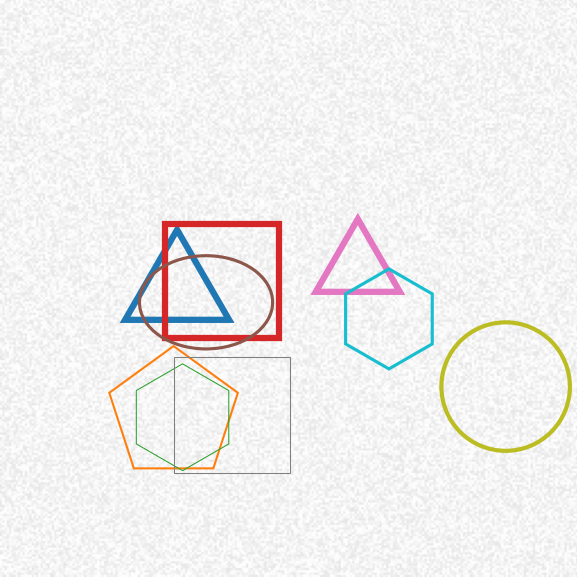[{"shape": "triangle", "thickness": 3, "radius": 0.52, "center": [0.307, 0.497]}, {"shape": "pentagon", "thickness": 1, "radius": 0.59, "center": [0.301, 0.283]}, {"shape": "hexagon", "thickness": 0.5, "radius": 0.46, "center": [0.316, 0.277]}, {"shape": "square", "thickness": 3, "radius": 0.49, "center": [0.385, 0.512]}, {"shape": "oval", "thickness": 1.5, "radius": 0.58, "center": [0.357, 0.476]}, {"shape": "triangle", "thickness": 3, "radius": 0.42, "center": [0.62, 0.536]}, {"shape": "square", "thickness": 0.5, "radius": 0.5, "center": [0.402, 0.28]}, {"shape": "circle", "thickness": 2, "radius": 0.56, "center": [0.876, 0.33]}, {"shape": "hexagon", "thickness": 1.5, "radius": 0.43, "center": [0.673, 0.447]}]